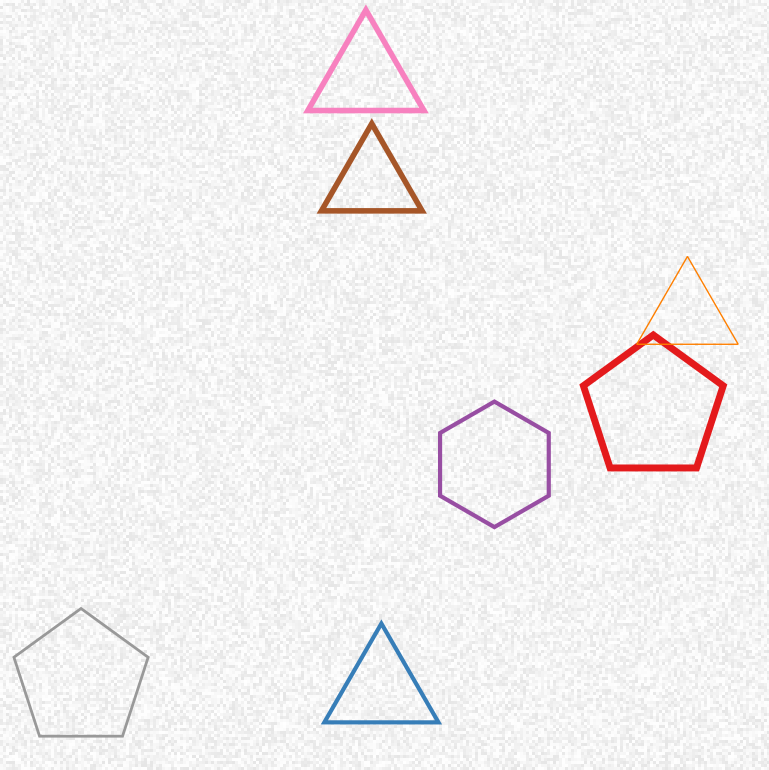[{"shape": "pentagon", "thickness": 2.5, "radius": 0.48, "center": [0.848, 0.469]}, {"shape": "triangle", "thickness": 1.5, "radius": 0.43, "center": [0.495, 0.105]}, {"shape": "hexagon", "thickness": 1.5, "radius": 0.41, "center": [0.642, 0.397]}, {"shape": "triangle", "thickness": 0.5, "radius": 0.38, "center": [0.893, 0.591]}, {"shape": "triangle", "thickness": 2, "radius": 0.38, "center": [0.483, 0.764]}, {"shape": "triangle", "thickness": 2, "radius": 0.44, "center": [0.475, 0.9]}, {"shape": "pentagon", "thickness": 1, "radius": 0.46, "center": [0.105, 0.118]}]